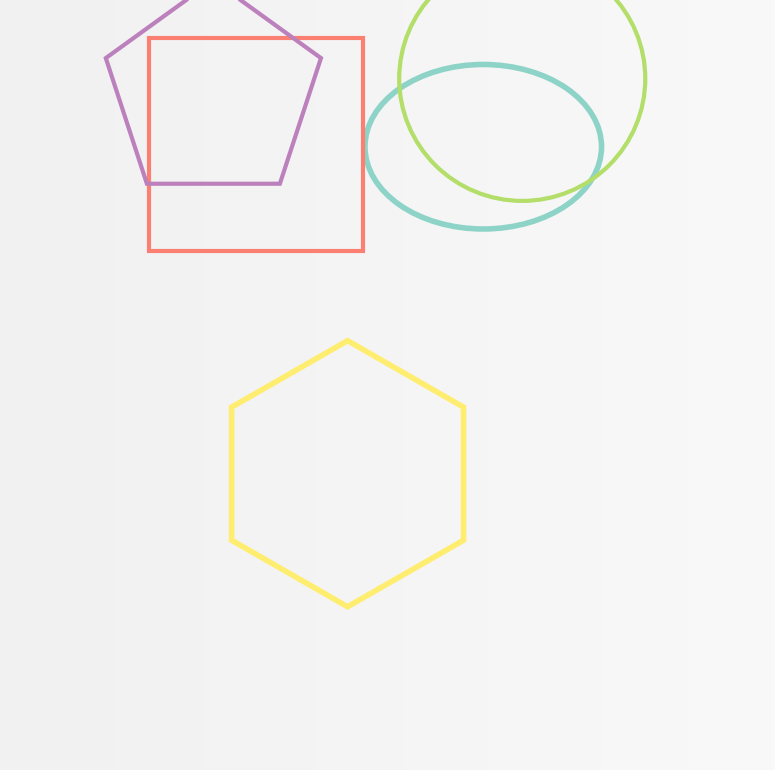[{"shape": "oval", "thickness": 2, "radius": 0.76, "center": [0.624, 0.809]}, {"shape": "square", "thickness": 1.5, "radius": 0.69, "center": [0.331, 0.812]}, {"shape": "circle", "thickness": 1.5, "radius": 0.79, "center": [0.674, 0.898]}, {"shape": "pentagon", "thickness": 1.5, "radius": 0.73, "center": [0.275, 0.879]}, {"shape": "hexagon", "thickness": 2, "radius": 0.86, "center": [0.449, 0.385]}]